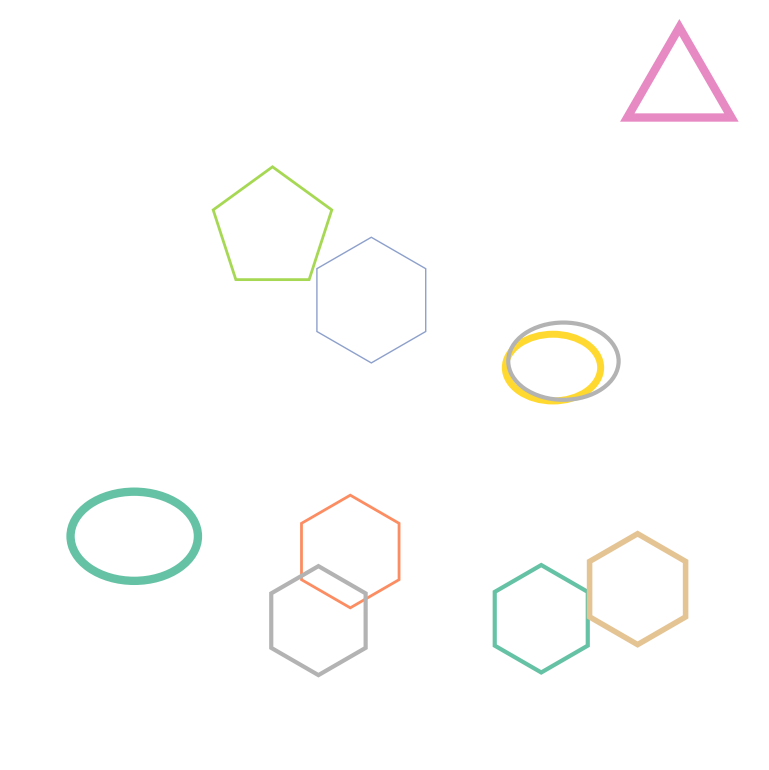[{"shape": "hexagon", "thickness": 1.5, "radius": 0.35, "center": [0.703, 0.196]}, {"shape": "oval", "thickness": 3, "radius": 0.41, "center": [0.174, 0.304]}, {"shape": "hexagon", "thickness": 1, "radius": 0.37, "center": [0.455, 0.284]}, {"shape": "hexagon", "thickness": 0.5, "radius": 0.41, "center": [0.482, 0.61]}, {"shape": "triangle", "thickness": 3, "radius": 0.39, "center": [0.882, 0.886]}, {"shape": "pentagon", "thickness": 1, "radius": 0.4, "center": [0.354, 0.702]}, {"shape": "oval", "thickness": 2.5, "radius": 0.31, "center": [0.718, 0.523]}, {"shape": "hexagon", "thickness": 2, "radius": 0.36, "center": [0.828, 0.235]}, {"shape": "oval", "thickness": 1.5, "radius": 0.36, "center": [0.732, 0.531]}, {"shape": "hexagon", "thickness": 1.5, "radius": 0.35, "center": [0.414, 0.194]}]